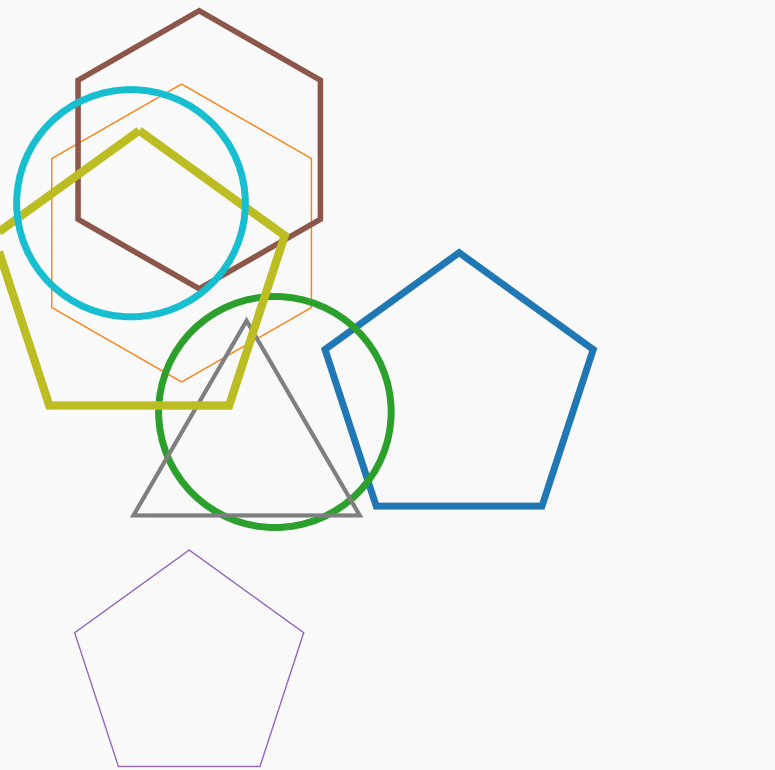[{"shape": "pentagon", "thickness": 2.5, "radius": 0.91, "center": [0.592, 0.49]}, {"shape": "hexagon", "thickness": 0.5, "radius": 0.97, "center": [0.234, 0.697]}, {"shape": "circle", "thickness": 2.5, "radius": 0.75, "center": [0.355, 0.465]}, {"shape": "pentagon", "thickness": 0.5, "radius": 0.78, "center": [0.244, 0.13]}, {"shape": "hexagon", "thickness": 2, "radius": 0.9, "center": [0.257, 0.805]}, {"shape": "triangle", "thickness": 1.5, "radius": 0.84, "center": [0.318, 0.415]}, {"shape": "pentagon", "thickness": 3, "radius": 0.99, "center": [0.18, 0.633]}, {"shape": "circle", "thickness": 2.5, "radius": 0.74, "center": [0.169, 0.736]}]